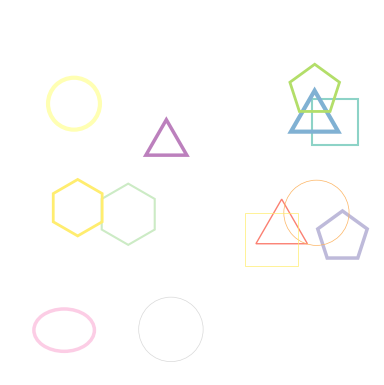[{"shape": "square", "thickness": 1.5, "radius": 0.3, "center": [0.87, 0.684]}, {"shape": "circle", "thickness": 3, "radius": 0.34, "center": [0.192, 0.731]}, {"shape": "pentagon", "thickness": 2.5, "radius": 0.34, "center": [0.89, 0.384]}, {"shape": "triangle", "thickness": 1, "radius": 0.39, "center": [0.732, 0.406]}, {"shape": "triangle", "thickness": 3, "radius": 0.35, "center": [0.817, 0.694]}, {"shape": "circle", "thickness": 0.5, "radius": 0.42, "center": [0.822, 0.447]}, {"shape": "pentagon", "thickness": 2, "radius": 0.34, "center": [0.817, 0.765]}, {"shape": "oval", "thickness": 2.5, "radius": 0.39, "center": [0.167, 0.142]}, {"shape": "circle", "thickness": 0.5, "radius": 0.42, "center": [0.444, 0.144]}, {"shape": "triangle", "thickness": 2.5, "radius": 0.31, "center": [0.432, 0.628]}, {"shape": "hexagon", "thickness": 1.5, "radius": 0.4, "center": [0.333, 0.444]}, {"shape": "hexagon", "thickness": 2, "radius": 0.37, "center": [0.202, 0.461]}, {"shape": "square", "thickness": 0.5, "radius": 0.34, "center": [0.706, 0.377]}]